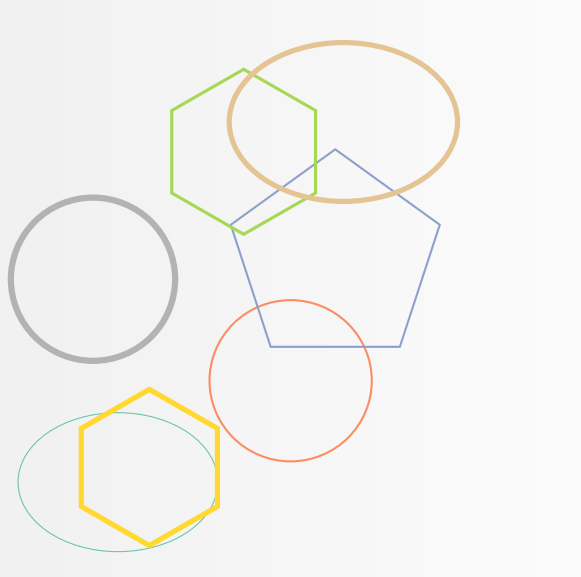[{"shape": "oval", "thickness": 0.5, "radius": 0.86, "center": [0.203, 0.164]}, {"shape": "circle", "thickness": 1, "radius": 0.7, "center": [0.5, 0.34]}, {"shape": "pentagon", "thickness": 1, "radius": 0.95, "center": [0.577, 0.552]}, {"shape": "hexagon", "thickness": 1.5, "radius": 0.71, "center": [0.419, 0.736]}, {"shape": "hexagon", "thickness": 2.5, "radius": 0.68, "center": [0.257, 0.19]}, {"shape": "oval", "thickness": 2.5, "radius": 0.98, "center": [0.591, 0.788]}, {"shape": "circle", "thickness": 3, "radius": 0.71, "center": [0.16, 0.516]}]